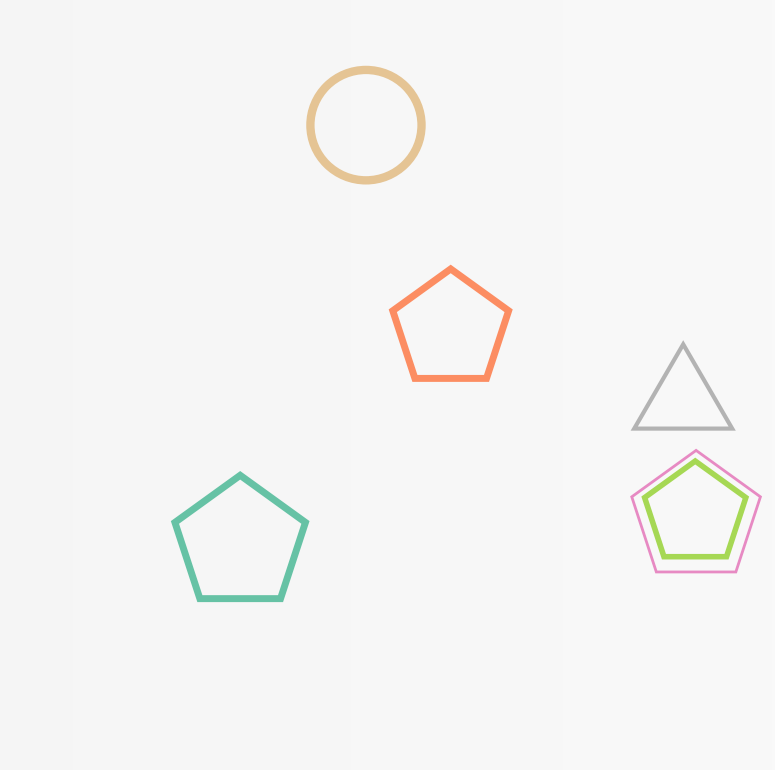[{"shape": "pentagon", "thickness": 2.5, "radius": 0.44, "center": [0.31, 0.294]}, {"shape": "pentagon", "thickness": 2.5, "radius": 0.39, "center": [0.582, 0.572]}, {"shape": "pentagon", "thickness": 1, "radius": 0.44, "center": [0.898, 0.328]}, {"shape": "pentagon", "thickness": 2, "radius": 0.34, "center": [0.897, 0.333]}, {"shape": "circle", "thickness": 3, "radius": 0.36, "center": [0.472, 0.837]}, {"shape": "triangle", "thickness": 1.5, "radius": 0.36, "center": [0.882, 0.48]}]